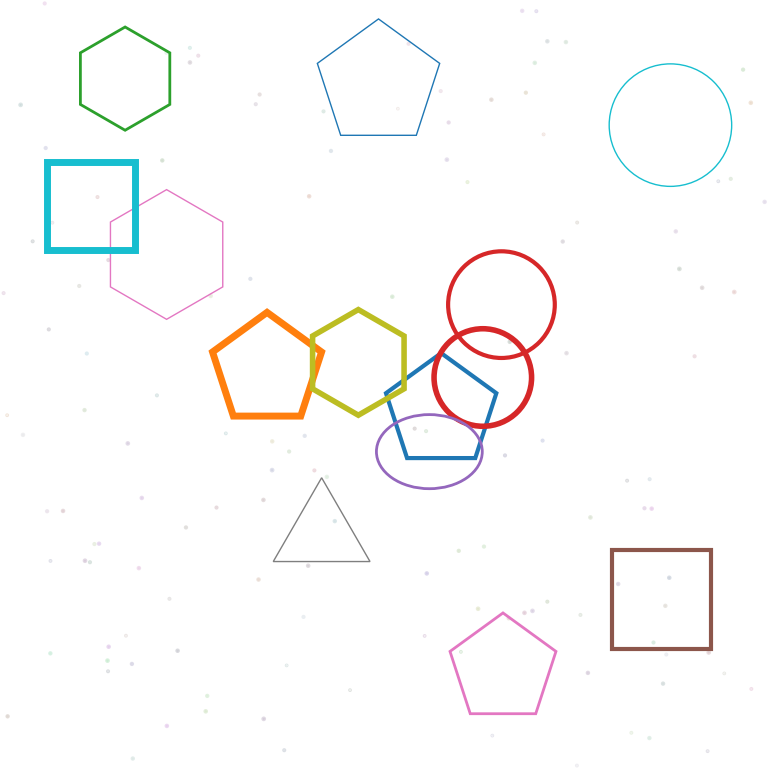[{"shape": "pentagon", "thickness": 0.5, "radius": 0.42, "center": [0.492, 0.892]}, {"shape": "pentagon", "thickness": 1.5, "radius": 0.38, "center": [0.573, 0.466]}, {"shape": "pentagon", "thickness": 2.5, "radius": 0.37, "center": [0.347, 0.52]}, {"shape": "hexagon", "thickness": 1, "radius": 0.34, "center": [0.162, 0.898]}, {"shape": "circle", "thickness": 2, "radius": 0.32, "center": [0.627, 0.51]}, {"shape": "circle", "thickness": 1.5, "radius": 0.35, "center": [0.651, 0.604]}, {"shape": "oval", "thickness": 1, "radius": 0.34, "center": [0.558, 0.413]}, {"shape": "square", "thickness": 1.5, "radius": 0.32, "center": [0.859, 0.222]}, {"shape": "pentagon", "thickness": 1, "radius": 0.36, "center": [0.653, 0.132]}, {"shape": "hexagon", "thickness": 0.5, "radius": 0.42, "center": [0.216, 0.67]}, {"shape": "triangle", "thickness": 0.5, "radius": 0.36, "center": [0.418, 0.307]}, {"shape": "hexagon", "thickness": 2, "radius": 0.34, "center": [0.465, 0.529]}, {"shape": "circle", "thickness": 0.5, "radius": 0.4, "center": [0.871, 0.838]}, {"shape": "square", "thickness": 2.5, "radius": 0.29, "center": [0.118, 0.732]}]